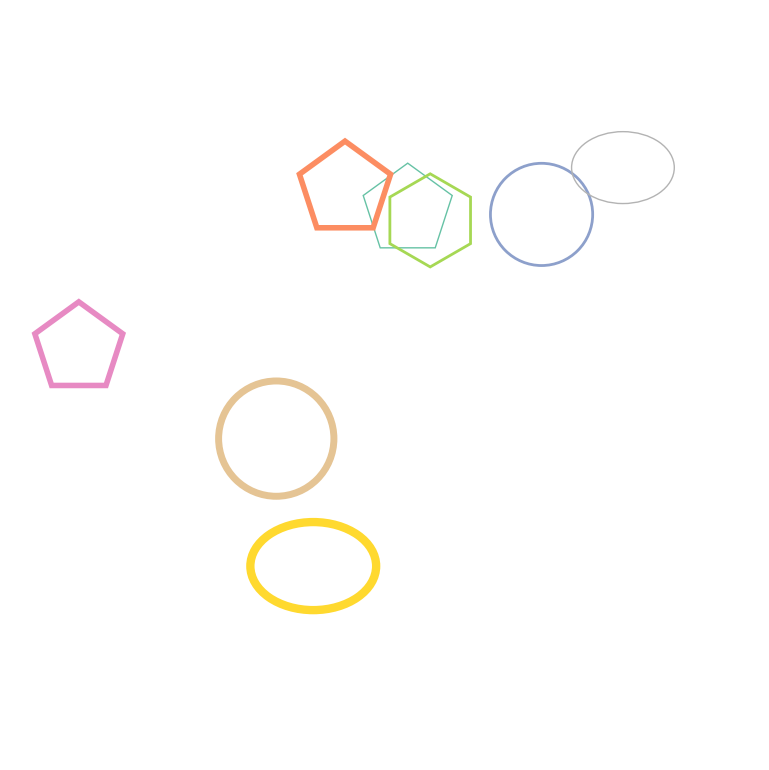[{"shape": "pentagon", "thickness": 0.5, "radius": 0.3, "center": [0.53, 0.727]}, {"shape": "pentagon", "thickness": 2, "radius": 0.31, "center": [0.448, 0.755]}, {"shape": "circle", "thickness": 1, "radius": 0.33, "center": [0.703, 0.722]}, {"shape": "pentagon", "thickness": 2, "radius": 0.3, "center": [0.102, 0.548]}, {"shape": "hexagon", "thickness": 1, "radius": 0.3, "center": [0.559, 0.714]}, {"shape": "oval", "thickness": 3, "radius": 0.41, "center": [0.407, 0.265]}, {"shape": "circle", "thickness": 2.5, "radius": 0.37, "center": [0.359, 0.43]}, {"shape": "oval", "thickness": 0.5, "radius": 0.33, "center": [0.809, 0.782]}]